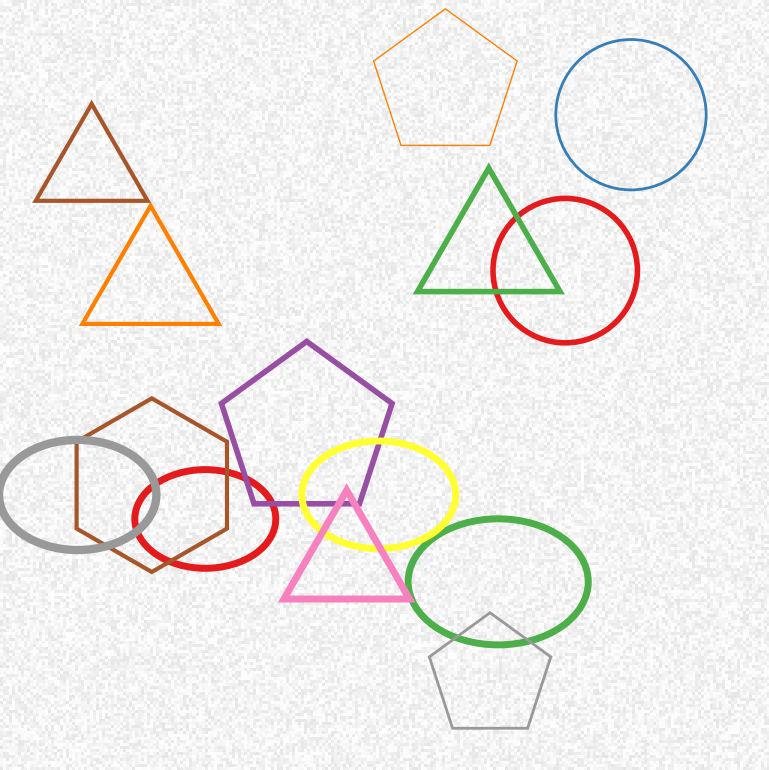[{"shape": "oval", "thickness": 2.5, "radius": 0.46, "center": [0.267, 0.326]}, {"shape": "circle", "thickness": 2, "radius": 0.47, "center": [0.734, 0.649]}, {"shape": "circle", "thickness": 1, "radius": 0.49, "center": [0.819, 0.851]}, {"shape": "triangle", "thickness": 2, "radius": 0.53, "center": [0.635, 0.675]}, {"shape": "oval", "thickness": 2.5, "radius": 0.58, "center": [0.647, 0.244]}, {"shape": "pentagon", "thickness": 2, "radius": 0.58, "center": [0.398, 0.44]}, {"shape": "pentagon", "thickness": 0.5, "radius": 0.49, "center": [0.578, 0.89]}, {"shape": "triangle", "thickness": 1.5, "radius": 0.51, "center": [0.195, 0.63]}, {"shape": "oval", "thickness": 2.5, "radius": 0.5, "center": [0.492, 0.357]}, {"shape": "triangle", "thickness": 1.5, "radius": 0.42, "center": [0.119, 0.781]}, {"shape": "hexagon", "thickness": 1.5, "radius": 0.56, "center": [0.197, 0.37]}, {"shape": "triangle", "thickness": 2.5, "radius": 0.47, "center": [0.45, 0.269]}, {"shape": "oval", "thickness": 3, "radius": 0.51, "center": [0.101, 0.357]}, {"shape": "pentagon", "thickness": 1, "radius": 0.41, "center": [0.636, 0.121]}]